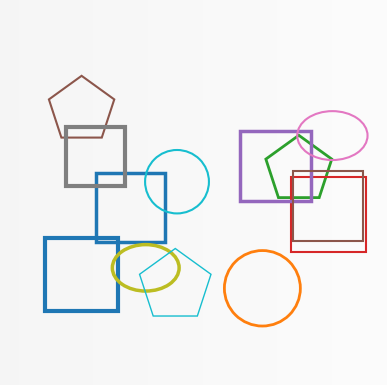[{"shape": "square", "thickness": 3, "radius": 0.47, "center": [0.21, 0.286]}, {"shape": "square", "thickness": 2.5, "radius": 0.45, "center": [0.337, 0.46]}, {"shape": "circle", "thickness": 2, "radius": 0.49, "center": [0.677, 0.251]}, {"shape": "pentagon", "thickness": 2, "radius": 0.45, "center": [0.771, 0.559]}, {"shape": "square", "thickness": 1.5, "radius": 0.49, "center": [0.848, 0.443]}, {"shape": "square", "thickness": 2.5, "radius": 0.45, "center": [0.711, 0.57]}, {"shape": "square", "thickness": 1.5, "radius": 0.45, "center": [0.846, 0.465]}, {"shape": "pentagon", "thickness": 1.5, "radius": 0.44, "center": [0.211, 0.714]}, {"shape": "oval", "thickness": 1.5, "radius": 0.45, "center": [0.858, 0.648]}, {"shape": "square", "thickness": 3, "radius": 0.38, "center": [0.247, 0.595]}, {"shape": "oval", "thickness": 2.5, "radius": 0.43, "center": [0.376, 0.304]}, {"shape": "pentagon", "thickness": 1, "radius": 0.48, "center": [0.452, 0.258]}, {"shape": "circle", "thickness": 1.5, "radius": 0.41, "center": [0.457, 0.528]}]